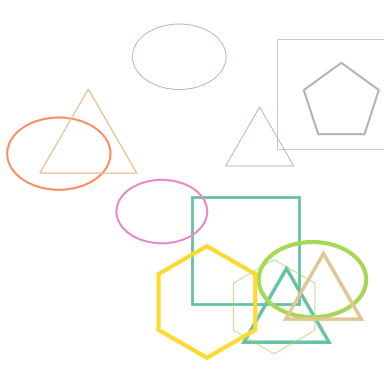[{"shape": "triangle", "thickness": 2.5, "radius": 0.64, "center": [0.744, 0.175]}, {"shape": "square", "thickness": 2, "radius": 0.69, "center": [0.638, 0.349]}, {"shape": "oval", "thickness": 1.5, "radius": 0.67, "center": [0.153, 0.601]}, {"shape": "oval", "thickness": 0.5, "radius": 0.61, "center": [0.466, 0.853]}, {"shape": "triangle", "thickness": 0.5, "radius": 0.51, "center": [0.674, 0.62]}, {"shape": "oval", "thickness": 1.5, "radius": 0.59, "center": [0.42, 0.45]}, {"shape": "hexagon", "thickness": 0.5, "radius": 0.61, "center": [0.712, 0.203]}, {"shape": "oval", "thickness": 3, "radius": 0.7, "center": [0.812, 0.274]}, {"shape": "hexagon", "thickness": 3, "radius": 0.73, "center": [0.537, 0.216]}, {"shape": "triangle", "thickness": 2.5, "radius": 0.57, "center": [0.84, 0.228]}, {"shape": "triangle", "thickness": 1, "radius": 0.73, "center": [0.229, 0.623]}, {"shape": "pentagon", "thickness": 1.5, "radius": 0.51, "center": [0.887, 0.734]}, {"shape": "square", "thickness": 0.5, "radius": 0.71, "center": [0.862, 0.756]}]